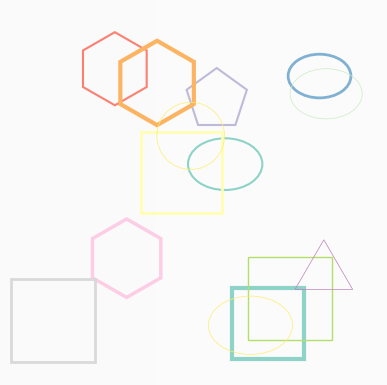[{"shape": "oval", "thickness": 1.5, "radius": 0.48, "center": [0.581, 0.574]}, {"shape": "square", "thickness": 3, "radius": 0.47, "center": [0.692, 0.16]}, {"shape": "square", "thickness": 2, "radius": 0.53, "center": [0.469, 0.551]}, {"shape": "pentagon", "thickness": 1.5, "radius": 0.41, "center": [0.559, 0.742]}, {"shape": "hexagon", "thickness": 1.5, "radius": 0.47, "center": [0.296, 0.821]}, {"shape": "oval", "thickness": 2, "radius": 0.41, "center": [0.825, 0.802]}, {"shape": "hexagon", "thickness": 3, "radius": 0.55, "center": [0.405, 0.785]}, {"shape": "square", "thickness": 1, "radius": 0.54, "center": [0.749, 0.225]}, {"shape": "hexagon", "thickness": 2.5, "radius": 0.51, "center": [0.327, 0.329]}, {"shape": "square", "thickness": 2, "radius": 0.54, "center": [0.137, 0.168]}, {"shape": "triangle", "thickness": 0.5, "radius": 0.43, "center": [0.836, 0.291]}, {"shape": "oval", "thickness": 0.5, "radius": 0.47, "center": [0.842, 0.756]}, {"shape": "circle", "thickness": 0.5, "radius": 0.44, "center": [0.492, 0.647]}, {"shape": "oval", "thickness": 0.5, "radius": 0.54, "center": [0.646, 0.155]}]